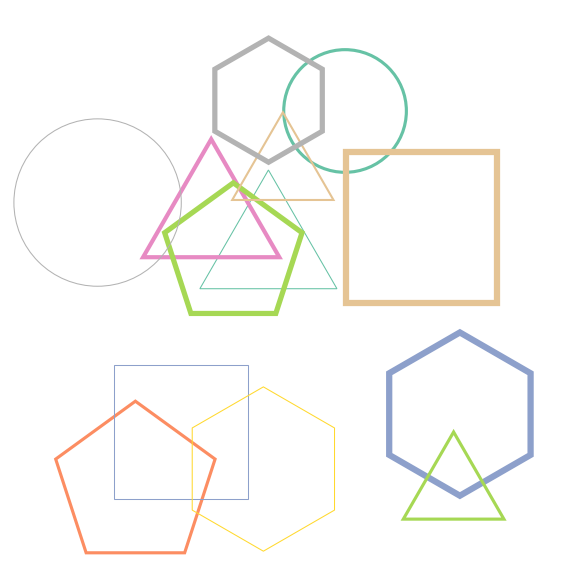[{"shape": "circle", "thickness": 1.5, "radius": 0.53, "center": [0.597, 0.807]}, {"shape": "triangle", "thickness": 0.5, "radius": 0.69, "center": [0.465, 0.568]}, {"shape": "pentagon", "thickness": 1.5, "radius": 0.73, "center": [0.234, 0.159]}, {"shape": "square", "thickness": 0.5, "radius": 0.58, "center": [0.313, 0.251]}, {"shape": "hexagon", "thickness": 3, "radius": 0.71, "center": [0.796, 0.282]}, {"shape": "triangle", "thickness": 2, "radius": 0.68, "center": [0.366, 0.622]}, {"shape": "pentagon", "thickness": 2.5, "radius": 0.63, "center": [0.404, 0.558]}, {"shape": "triangle", "thickness": 1.5, "radius": 0.5, "center": [0.785, 0.151]}, {"shape": "hexagon", "thickness": 0.5, "radius": 0.71, "center": [0.456, 0.187]}, {"shape": "triangle", "thickness": 1, "radius": 0.51, "center": [0.49, 0.703]}, {"shape": "square", "thickness": 3, "radius": 0.66, "center": [0.73, 0.605]}, {"shape": "circle", "thickness": 0.5, "radius": 0.72, "center": [0.169, 0.648]}, {"shape": "hexagon", "thickness": 2.5, "radius": 0.54, "center": [0.465, 0.826]}]